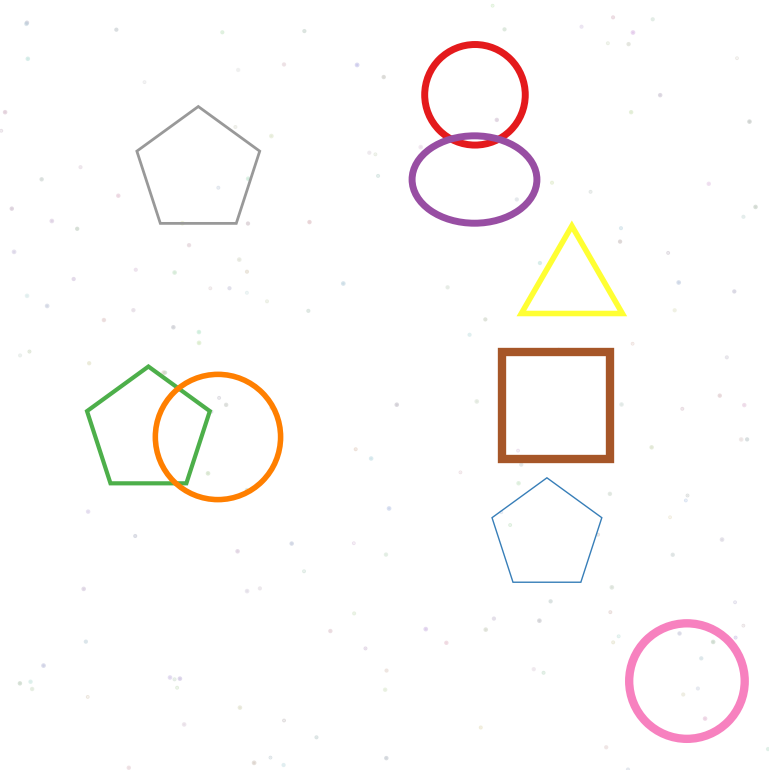[{"shape": "circle", "thickness": 2.5, "radius": 0.33, "center": [0.617, 0.877]}, {"shape": "pentagon", "thickness": 0.5, "radius": 0.37, "center": [0.71, 0.305]}, {"shape": "pentagon", "thickness": 1.5, "radius": 0.42, "center": [0.193, 0.44]}, {"shape": "oval", "thickness": 2.5, "radius": 0.41, "center": [0.616, 0.767]}, {"shape": "circle", "thickness": 2, "radius": 0.41, "center": [0.283, 0.432]}, {"shape": "triangle", "thickness": 2, "radius": 0.38, "center": [0.743, 0.631]}, {"shape": "square", "thickness": 3, "radius": 0.35, "center": [0.722, 0.473]}, {"shape": "circle", "thickness": 3, "radius": 0.38, "center": [0.892, 0.115]}, {"shape": "pentagon", "thickness": 1, "radius": 0.42, "center": [0.258, 0.778]}]